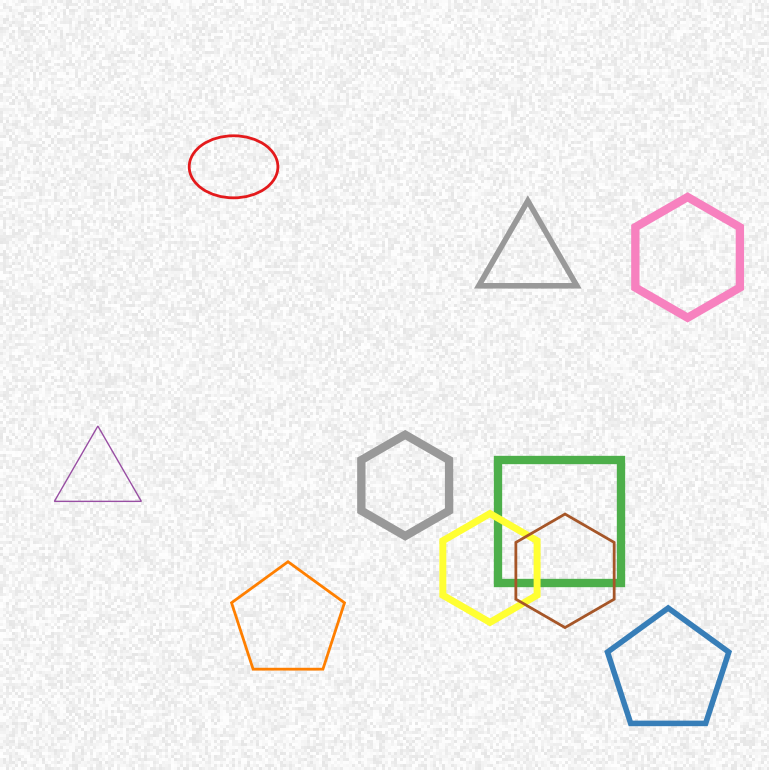[{"shape": "oval", "thickness": 1, "radius": 0.29, "center": [0.303, 0.783]}, {"shape": "pentagon", "thickness": 2, "radius": 0.41, "center": [0.868, 0.128]}, {"shape": "square", "thickness": 3, "radius": 0.4, "center": [0.727, 0.323]}, {"shape": "triangle", "thickness": 0.5, "radius": 0.33, "center": [0.127, 0.381]}, {"shape": "pentagon", "thickness": 1, "radius": 0.39, "center": [0.374, 0.193]}, {"shape": "hexagon", "thickness": 2.5, "radius": 0.35, "center": [0.636, 0.262]}, {"shape": "hexagon", "thickness": 1, "radius": 0.37, "center": [0.734, 0.259]}, {"shape": "hexagon", "thickness": 3, "radius": 0.39, "center": [0.893, 0.666]}, {"shape": "hexagon", "thickness": 3, "radius": 0.33, "center": [0.526, 0.37]}, {"shape": "triangle", "thickness": 2, "radius": 0.37, "center": [0.685, 0.666]}]